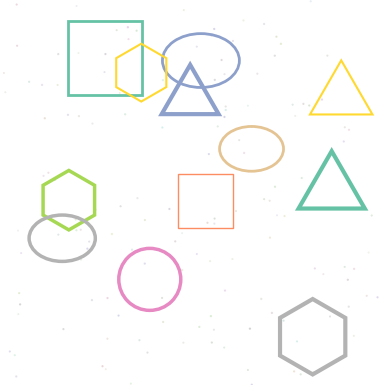[{"shape": "square", "thickness": 2, "radius": 0.48, "center": [0.272, 0.85]}, {"shape": "triangle", "thickness": 3, "radius": 0.5, "center": [0.862, 0.508]}, {"shape": "square", "thickness": 1, "radius": 0.35, "center": [0.534, 0.478]}, {"shape": "triangle", "thickness": 3, "radius": 0.43, "center": [0.494, 0.746]}, {"shape": "oval", "thickness": 2, "radius": 0.5, "center": [0.522, 0.843]}, {"shape": "circle", "thickness": 2.5, "radius": 0.4, "center": [0.389, 0.274]}, {"shape": "hexagon", "thickness": 2.5, "radius": 0.39, "center": [0.179, 0.48]}, {"shape": "triangle", "thickness": 1.5, "radius": 0.47, "center": [0.886, 0.75]}, {"shape": "hexagon", "thickness": 1.5, "radius": 0.38, "center": [0.367, 0.811]}, {"shape": "oval", "thickness": 2, "radius": 0.42, "center": [0.653, 0.613]}, {"shape": "oval", "thickness": 2.5, "radius": 0.43, "center": [0.162, 0.381]}, {"shape": "hexagon", "thickness": 3, "radius": 0.49, "center": [0.812, 0.125]}]